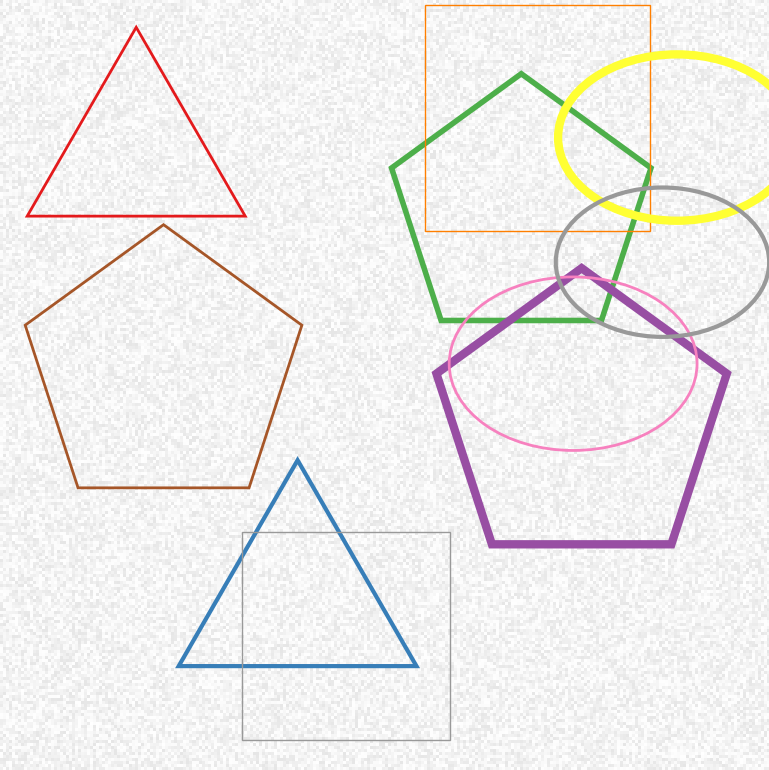[{"shape": "triangle", "thickness": 1, "radius": 0.82, "center": [0.177, 0.801]}, {"shape": "triangle", "thickness": 1.5, "radius": 0.89, "center": [0.386, 0.224]}, {"shape": "pentagon", "thickness": 2, "radius": 0.89, "center": [0.677, 0.727]}, {"shape": "pentagon", "thickness": 3, "radius": 0.99, "center": [0.755, 0.454]}, {"shape": "square", "thickness": 0.5, "radius": 0.73, "center": [0.698, 0.846]}, {"shape": "oval", "thickness": 3, "radius": 0.77, "center": [0.879, 0.821]}, {"shape": "pentagon", "thickness": 1, "radius": 0.94, "center": [0.212, 0.519]}, {"shape": "oval", "thickness": 1, "radius": 0.8, "center": [0.744, 0.528]}, {"shape": "square", "thickness": 0.5, "radius": 0.67, "center": [0.45, 0.174]}, {"shape": "oval", "thickness": 1.5, "radius": 0.69, "center": [0.86, 0.659]}]